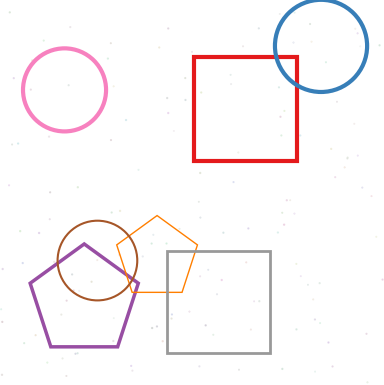[{"shape": "square", "thickness": 3, "radius": 0.67, "center": [0.638, 0.716]}, {"shape": "circle", "thickness": 3, "radius": 0.6, "center": [0.834, 0.881]}, {"shape": "pentagon", "thickness": 2.5, "radius": 0.74, "center": [0.219, 0.219]}, {"shape": "pentagon", "thickness": 1, "radius": 0.55, "center": [0.408, 0.33]}, {"shape": "circle", "thickness": 1.5, "radius": 0.52, "center": [0.253, 0.323]}, {"shape": "circle", "thickness": 3, "radius": 0.54, "center": [0.168, 0.767]}, {"shape": "square", "thickness": 2, "radius": 0.66, "center": [0.568, 0.216]}]